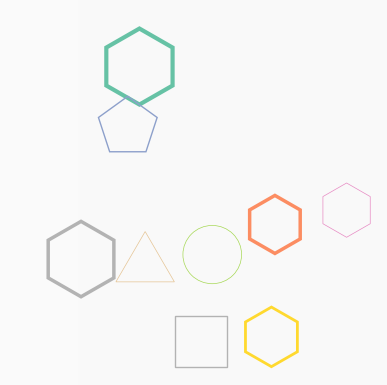[{"shape": "hexagon", "thickness": 3, "radius": 0.49, "center": [0.36, 0.827]}, {"shape": "hexagon", "thickness": 2.5, "radius": 0.38, "center": [0.709, 0.417]}, {"shape": "pentagon", "thickness": 1, "radius": 0.4, "center": [0.33, 0.67]}, {"shape": "hexagon", "thickness": 0.5, "radius": 0.35, "center": [0.894, 0.454]}, {"shape": "circle", "thickness": 0.5, "radius": 0.38, "center": [0.548, 0.339]}, {"shape": "hexagon", "thickness": 2, "radius": 0.39, "center": [0.7, 0.125]}, {"shape": "triangle", "thickness": 0.5, "radius": 0.44, "center": [0.375, 0.311]}, {"shape": "square", "thickness": 1, "radius": 0.33, "center": [0.519, 0.113]}, {"shape": "hexagon", "thickness": 2.5, "radius": 0.49, "center": [0.209, 0.327]}]